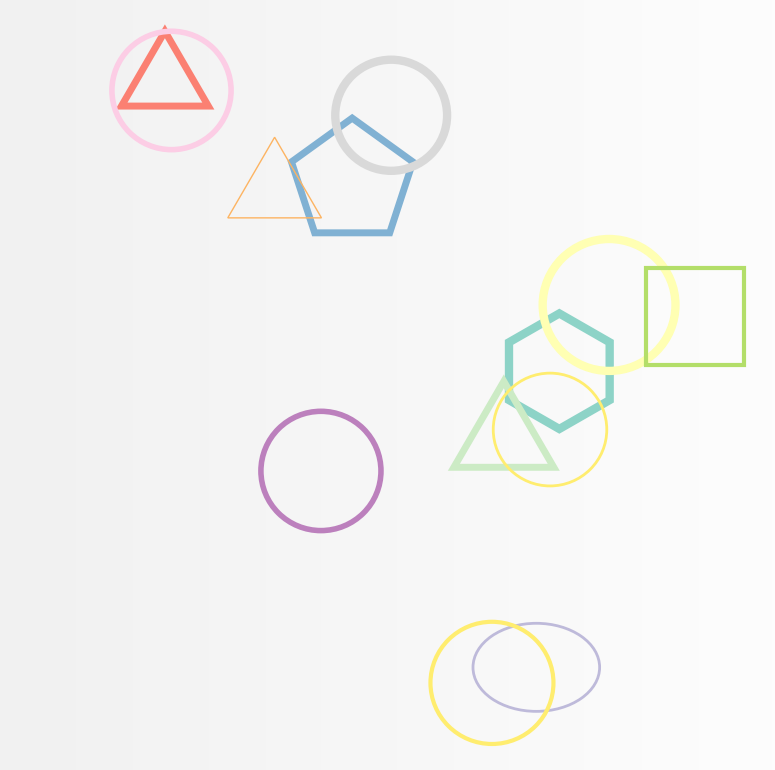[{"shape": "hexagon", "thickness": 3, "radius": 0.38, "center": [0.722, 0.518]}, {"shape": "circle", "thickness": 3, "radius": 0.43, "center": [0.786, 0.604]}, {"shape": "oval", "thickness": 1, "radius": 0.41, "center": [0.692, 0.133]}, {"shape": "triangle", "thickness": 2.5, "radius": 0.32, "center": [0.213, 0.895]}, {"shape": "pentagon", "thickness": 2.5, "radius": 0.41, "center": [0.454, 0.764]}, {"shape": "triangle", "thickness": 0.5, "radius": 0.35, "center": [0.354, 0.752]}, {"shape": "square", "thickness": 1.5, "radius": 0.32, "center": [0.897, 0.589]}, {"shape": "circle", "thickness": 2, "radius": 0.38, "center": [0.221, 0.883]}, {"shape": "circle", "thickness": 3, "radius": 0.36, "center": [0.505, 0.85]}, {"shape": "circle", "thickness": 2, "radius": 0.39, "center": [0.414, 0.388]}, {"shape": "triangle", "thickness": 2.5, "radius": 0.37, "center": [0.65, 0.43]}, {"shape": "circle", "thickness": 1.5, "radius": 0.4, "center": [0.635, 0.113]}, {"shape": "circle", "thickness": 1, "radius": 0.37, "center": [0.71, 0.442]}]